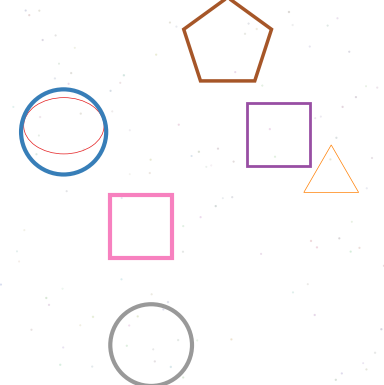[{"shape": "oval", "thickness": 0.5, "radius": 0.52, "center": [0.166, 0.673]}, {"shape": "circle", "thickness": 3, "radius": 0.55, "center": [0.165, 0.657]}, {"shape": "square", "thickness": 2, "radius": 0.41, "center": [0.724, 0.65]}, {"shape": "triangle", "thickness": 0.5, "radius": 0.41, "center": [0.86, 0.541]}, {"shape": "pentagon", "thickness": 2.5, "radius": 0.6, "center": [0.591, 0.887]}, {"shape": "square", "thickness": 3, "radius": 0.4, "center": [0.367, 0.412]}, {"shape": "circle", "thickness": 3, "radius": 0.53, "center": [0.393, 0.104]}]